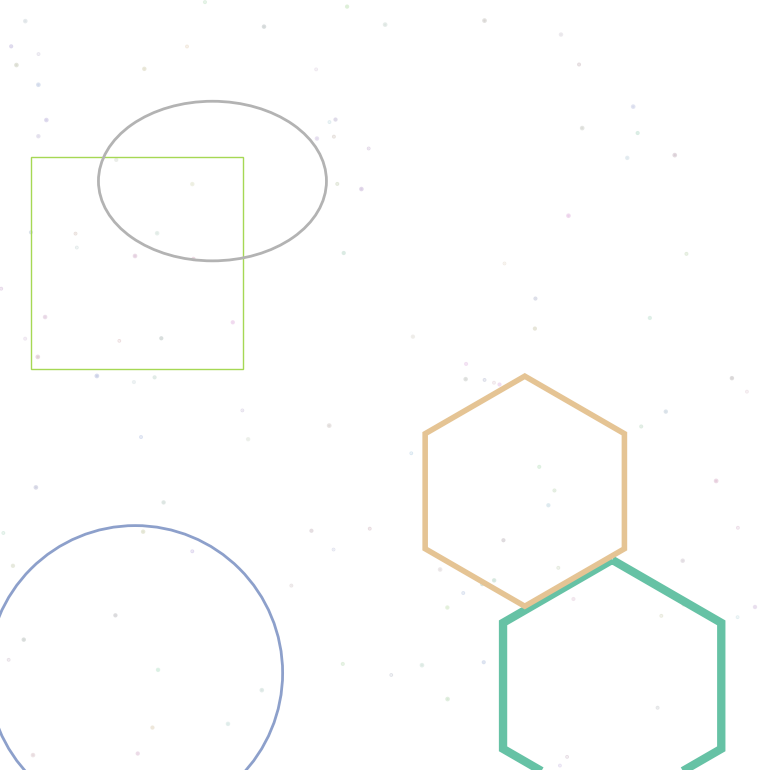[{"shape": "hexagon", "thickness": 3, "radius": 0.82, "center": [0.795, 0.109]}, {"shape": "circle", "thickness": 1, "radius": 0.96, "center": [0.176, 0.126]}, {"shape": "square", "thickness": 0.5, "radius": 0.69, "center": [0.178, 0.658]}, {"shape": "hexagon", "thickness": 2, "radius": 0.75, "center": [0.682, 0.362]}, {"shape": "oval", "thickness": 1, "radius": 0.74, "center": [0.276, 0.765]}]